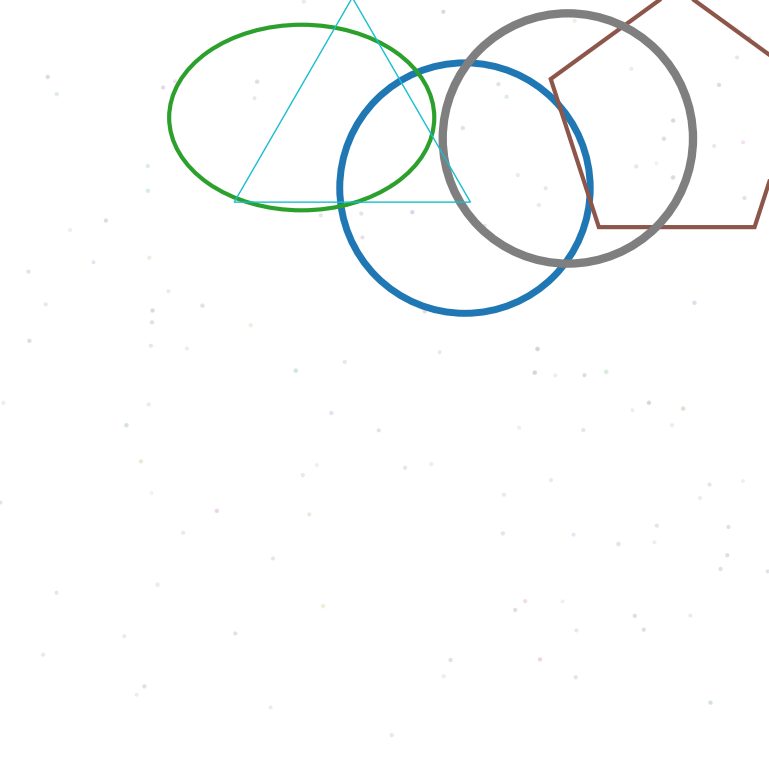[{"shape": "circle", "thickness": 2.5, "radius": 0.81, "center": [0.604, 0.756]}, {"shape": "oval", "thickness": 1.5, "radius": 0.86, "center": [0.392, 0.847]}, {"shape": "pentagon", "thickness": 1.5, "radius": 0.86, "center": [0.879, 0.844]}, {"shape": "circle", "thickness": 3, "radius": 0.81, "center": [0.737, 0.82]}, {"shape": "triangle", "thickness": 0.5, "radius": 0.89, "center": [0.458, 0.826]}]